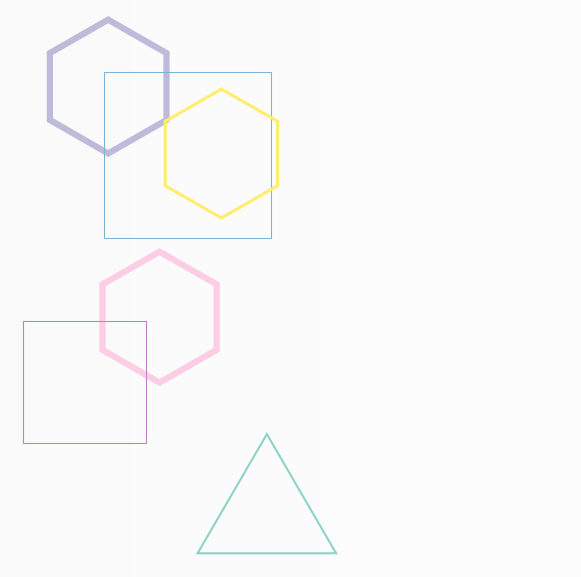[{"shape": "triangle", "thickness": 1, "radius": 0.69, "center": [0.459, 0.11]}, {"shape": "hexagon", "thickness": 3, "radius": 0.58, "center": [0.186, 0.849]}, {"shape": "square", "thickness": 0.5, "radius": 0.72, "center": [0.323, 0.731]}, {"shape": "hexagon", "thickness": 3, "radius": 0.57, "center": [0.275, 0.45]}, {"shape": "square", "thickness": 0.5, "radius": 0.53, "center": [0.145, 0.338]}, {"shape": "hexagon", "thickness": 1.5, "radius": 0.56, "center": [0.381, 0.733]}]